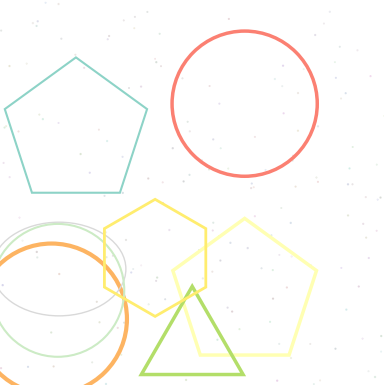[{"shape": "pentagon", "thickness": 1.5, "radius": 0.97, "center": [0.197, 0.657]}, {"shape": "pentagon", "thickness": 2.5, "radius": 0.98, "center": [0.636, 0.237]}, {"shape": "circle", "thickness": 2.5, "radius": 0.94, "center": [0.635, 0.731]}, {"shape": "circle", "thickness": 3, "radius": 0.98, "center": [0.134, 0.172]}, {"shape": "triangle", "thickness": 2.5, "radius": 0.76, "center": [0.499, 0.104]}, {"shape": "oval", "thickness": 1, "radius": 0.87, "center": [0.153, 0.301]}, {"shape": "circle", "thickness": 1.5, "radius": 0.86, "center": [0.15, 0.246]}, {"shape": "hexagon", "thickness": 2, "radius": 0.76, "center": [0.403, 0.33]}]